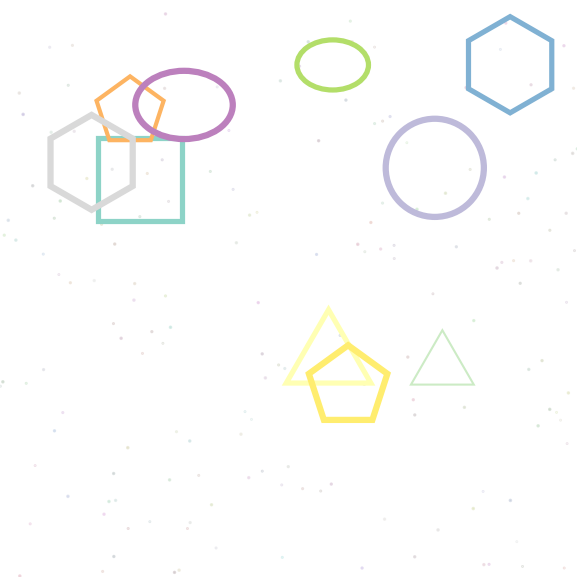[{"shape": "square", "thickness": 2.5, "radius": 0.36, "center": [0.243, 0.688]}, {"shape": "triangle", "thickness": 2.5, "radius": 0.42, "center": [0.569, 0.378]}, {"shape": "circle", "thickness": 3, "radius": 0.42, "center": [0.753, 0.709]}, {"shape": "hexagon", "thickness": 2.5, "radius": 0.42, "center": [0.883, 0.887]}, {"shape": "pentagon", "thickness": 2, "radius": 0.31, "center": [0.225, 0.806]}, {"shape": "oval", "thickness": 2.5, "radius": 0.31, "center": [0.576, 0.887]}, {"shape": "hexagon", "thickness": 3, "radius": 0.41, "center": [0.159, 0.718]}, {"shape": "oval", "thickness": 3, "radius": 0.42, "center": [0.319, 0.817]}, {"shape": "triangle", "thickness": 1, "radius": 0.31, "center": [0.766, 0.365]}, {"shape": "pentagon", "thickness": 3, "radius": 0.36, "center": [0.603, 0.33]}]